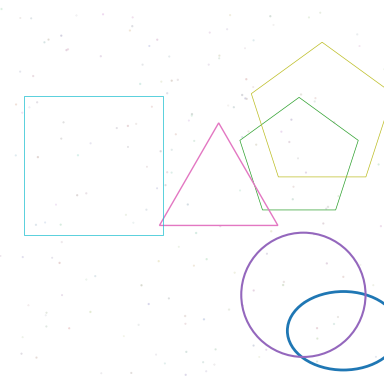[{"shape": "oval", "thickness": 2, "radius": 0.73, "center": [0.892, 0.141]}, {"shape": "pentagon", "thickness": 0.5, "radius": 0.81, "center": [0.777, 0.585]}, {"shape": "circle", "thickness": 1.5, "radius": 0.81, "center": [0.788, 0.234]}, {"shape": "triangle", "thickness": 1, "radius": 0.89, "center": [0.568, 0.503]}, {"shape": "pentagon", "thickness": 0.5, "radius": 0.97, "center": [0.837, 0.697]}, {"shape": "square", "thickness": 0.5, "radius": 0.9, "center": [0.243, 0.57]}]